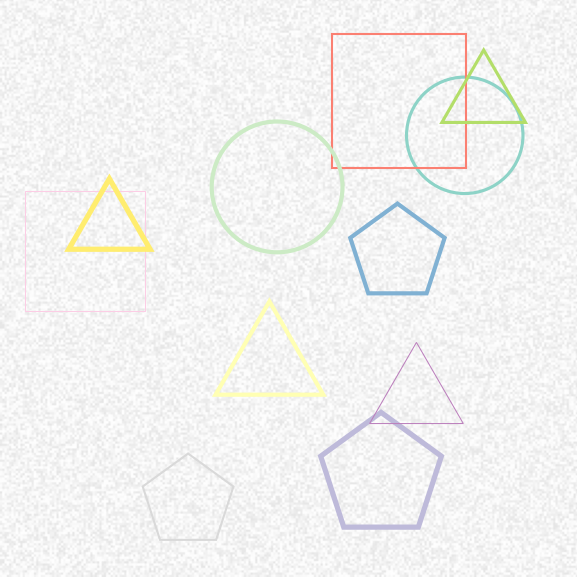[{"shape": "circle", "thickness": 1.5, "radius": 0.5, "center": [0.805, 0.765]}, {"shape": "triangle", "thickness": 2, "radius": 0.54, "center": [0.467, 0.37]}, {"shape": "pentagon", "thickness": 2.5, "radius": 0.55, "center": [0.66, 0.175]}, {"shape": "square", "thickness": 1, "radius": 0.58, "center": [0.691, 0.824]}, {"shape": "pentagon", "thickness": 2, "radius": 0.43, "center": [0.688, 0.561]}, {"shape": "triangle", "thickness": 1.5, "radius": 0.42, "center": [0.838, 0.829]}, {"shape": "square", "thickness": 0.5, "radius": 0.52, "center": [0.148, 0.564]}, {"shape": "pentagon", "thickness": 1, "radius": 0.41, "center": [0.326, 0.131]}, {"shape": "triangle", "thickness": 0.5, "radius": 0.47, "center": [0.721, 0.313]}, {"shape": "circle", "thickness": 2, "radius": 0.57, "center": [0.48, 0.675]}, {"shape": "triangle", "thickness": 2.5, "radius": 0.41, "center": [0.189, 0.608]}]